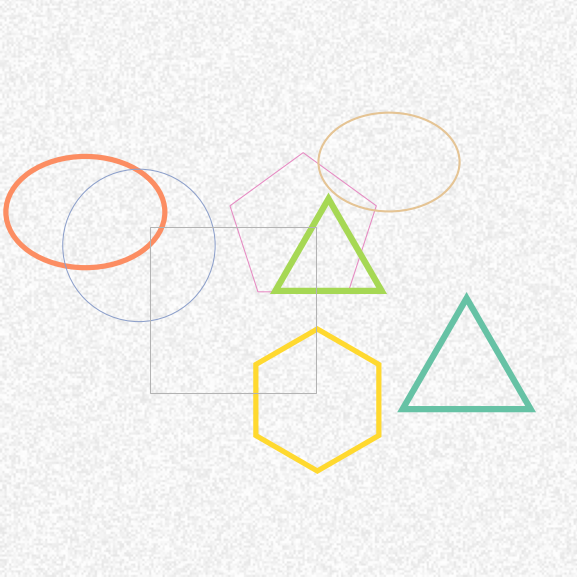[{"shape": "triangle", "thickness": 3, "radius": 0.64, "center": [0.808, 0.355]}, {"shape": "oval", "thickness": 2.5, "radius": 0.69, "center": [0.148, 0.632]}, {"shape": "circle", "thickness": 0.5, "radius": 0.66, "center": [0.241, 0.574]}, {"shape": "pentagon", "thickness": 0.5, "radius": 0.67, "center": [0.525, 0.602]}, {"shape": "triangle", "thickness": 3, "radius": 0.53, "center": [0.569, 0.549]}, {"shape": "hexagon", "thickness": 2.5, "radius": 0.61, "center": [0.55, 0.307]}, {"shape": "oval", "thickness": 1, "radius": 0.61, "center": [0.674, 0.719]}, {"shape": "square", "thickness": 0.5, "radius": 0.72, "center": [0.403, 0.463]}]